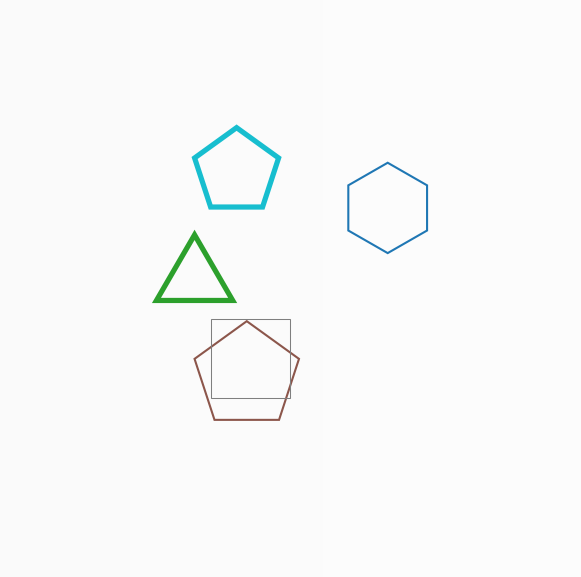[{"shape": "hexagon", "thickness": 1, "radius": 0.39, "center": [0.667, 0.639]}, {"shape": "triangle", "thickness": 2.5, "radius": 0.38, "center": [0.335, 0.517]}, {"shape": "pentagon", "thickness": 1, "radius": 0.47, "center": [0.425, 0.349]}, {"shape": "square", "thickness": 0.5, "radius": 0.34, "center": [0.431, 0.378]}, {"shape": "pentagon", "thickness": 2.5, "radius": 0.38, "center": [0.407, 0.702]}]